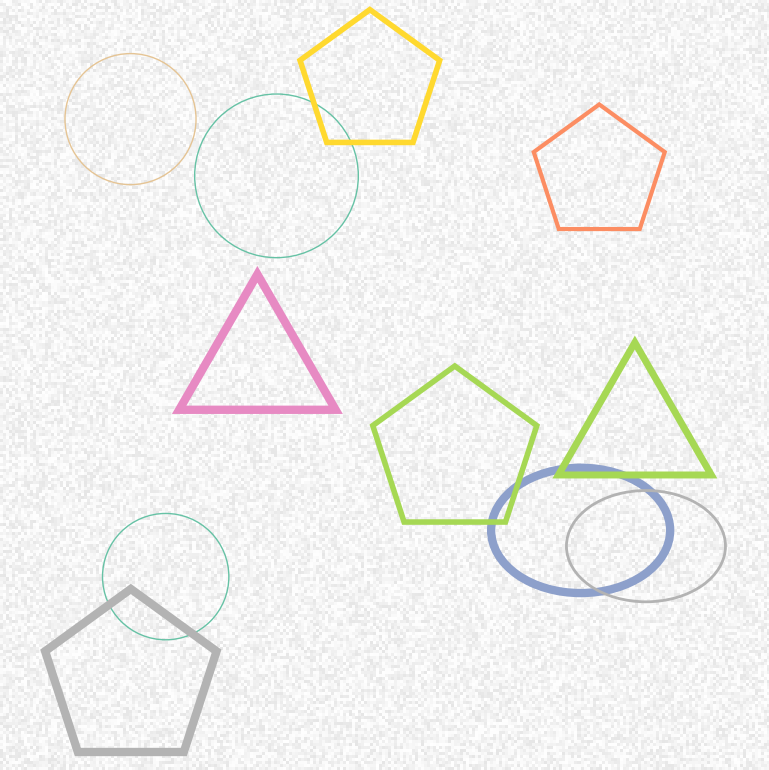[{"shape": "circle", "thickness": 0.5, "radius": 0.53, "center": [0.359, 0.772]}, {"shape": "circle", "thickness": 0.5, "radius": 0.41, "center": [0.215, 0.251]}, {"shape": "pentagon", "thickness": 1.5, "radius": 0.45, "center": [0.778, 0.775]}, {"shape": "oval", "thickness": 3, "radius": 0.58, "center": [0.754, 0.311]}, {"shape": "triangle", "thickness": 3, "radius": 0.59, "center": [0.334, 0.526]}, {"shape": "pentagon", "thickness": 2, "radius": 0.56, "center": [0.591, 0.413]}, {"shape": "triangle", "thickness": 2.5, "radius": 0.57, "center": [0.824, 0.44]}, {"shape": "pentagon", "thickness": 2, "radius": 0.48, "center": [0.48, 0.892]}, {"shape": "circle", "thickness": 0.5, "radius": 0.43, "center": [0.169, 0.845]}, {"shape": "oval", "thickness": 1, "radius": 0.52, "center": [0.839, 0.291]}, {"shape": "pentagon", "thickness": 3, "radius": 0.59, "center": [0.17, 0.118]}]